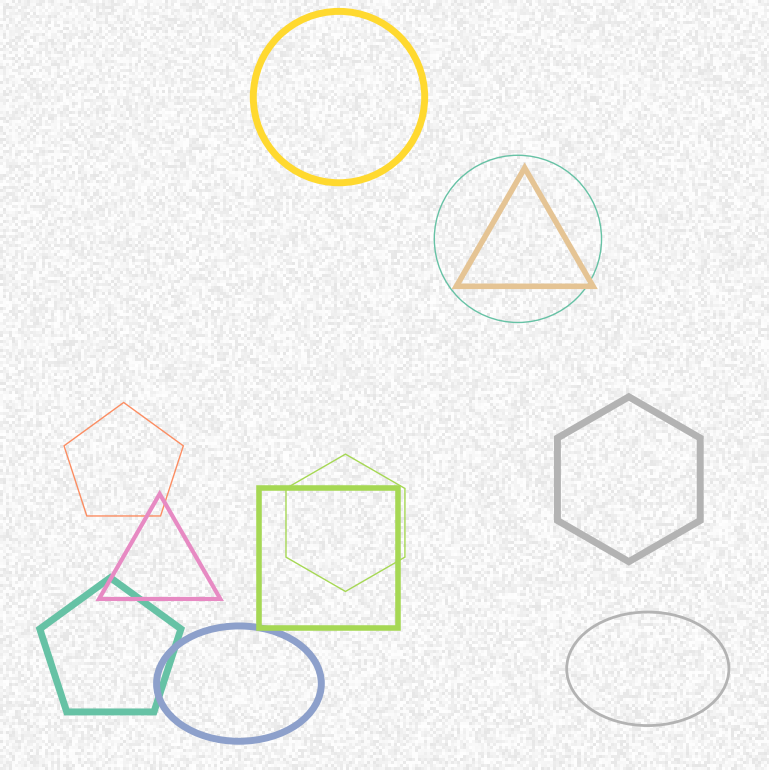[{"shape": "pentagon", "thickness": 2.5, "radius": 0.48, "center": [0.143, 0.153]}, {"shape": "circle", "thickness": 0.5, "radius": 0.54, "center": [0.673, 0.69]}, {"shape": "pentagon", "thickness": 0.5, "radius": 0.41, "center": [0.161, 0.396]}, {"shape": "oval", "thickness": 2.5, "radius": 0.53, "center": [0.31, 0.112]}, {"shape": "triangle", "thickness": 1.5, "radius": 0.45, "center": [0.207, 0.268]}, {"shape": "square", "thickness": 2, "radius": 0.45, "center": [0.426, 0.275]}, {"shape": "hexagon", "thickness": 0.5, "radius": 0.45, "center": [0.449, 0.321]}, {"shape": "circle", "thickness": 2.5, "radius": 0.56, "center": [0.44, 0.874]}, {"shape": "triangle", "thickness": 2, "radius": 0.51, "center": [0.681, 0.679]}, {"shape": "hexagon", "thickness": 2.5, "radius": 0.54, "center": [0.817, 0.378]}, {"shape": "oval", "thickness": 1, "radius": 0.53, "center": [0.841, 0.131]}]